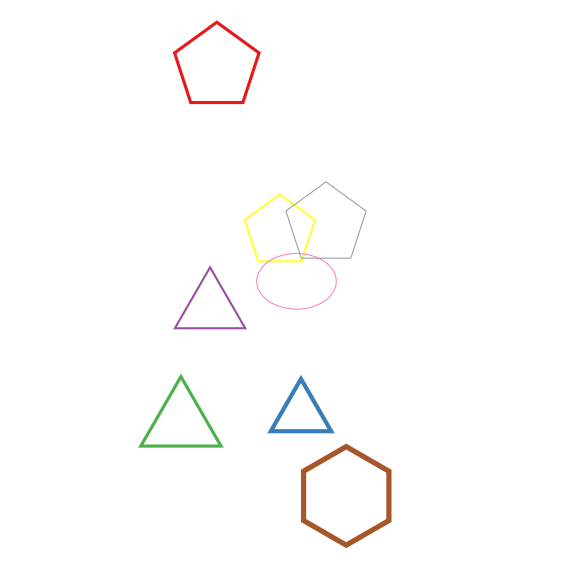[{"shape": "pentagon", "thickness": 1.5, "radius": 0.38, "center": [0.375, 0.884]}, {"shape": "triangle", "thickness": 2, "radius": 0.3, "center": [0.521, 0.283]}, {"shape": "triangle", "thickness": 1.5, "radius": 0.4, "center": [0.313, 0.267]}, {"shape": "triangle", "thickness": 1, "radius": 0.35, "center": [0.364, 0.466]}, {"shape": "pentagon", "thickness": 1, "radius": 0.32, "center": [0.485, 0.598]}, {"shape": "hexagon", "thickness": 2.5, "radius": 0.43, "center": [0.6, 0.14]}, {"shape": "oval", "thickness": 0.5, "radius": 0.34, "center": [0.513, 0.512]}, {"shape": "pentagon", "thickness": 0.5, "radius": 0.37, "center": [0.565, 0.611]}]